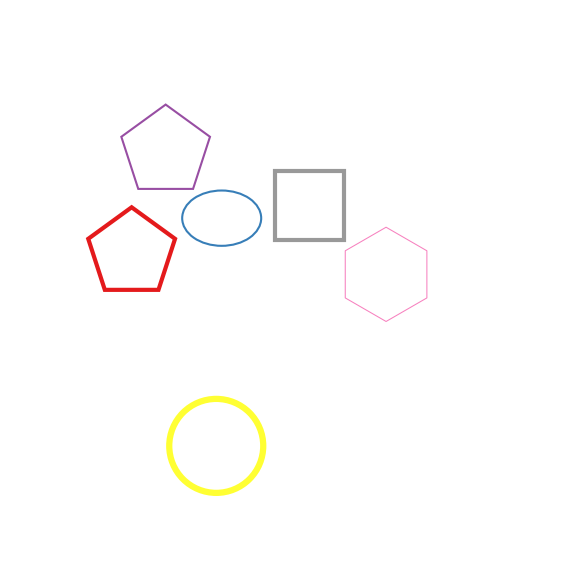[{"shape": "pentagon", "thickness": 2, "radius": 0.4, "center": [0.228, 0.561]}, {"shape": "oval", "thickness": 1, "radius": 0.34, "center": [0.384, 0.621]}, {"shape": "pentagon", "thickness": 1, "radius": 0.4, "center": [0.287, 0.737]}, {"shape": "circle", "thickness": 3, "radius": 0.41, "center": [0.374, 0.227]}, {"shape": "hexagon", "thickness": 0.5, "radius": 0.41, "center": [0.669, 0.524]}, {"shape": "square", "thickness": 2, "radius": 0.3, "center": [0.536, 0.643]}]